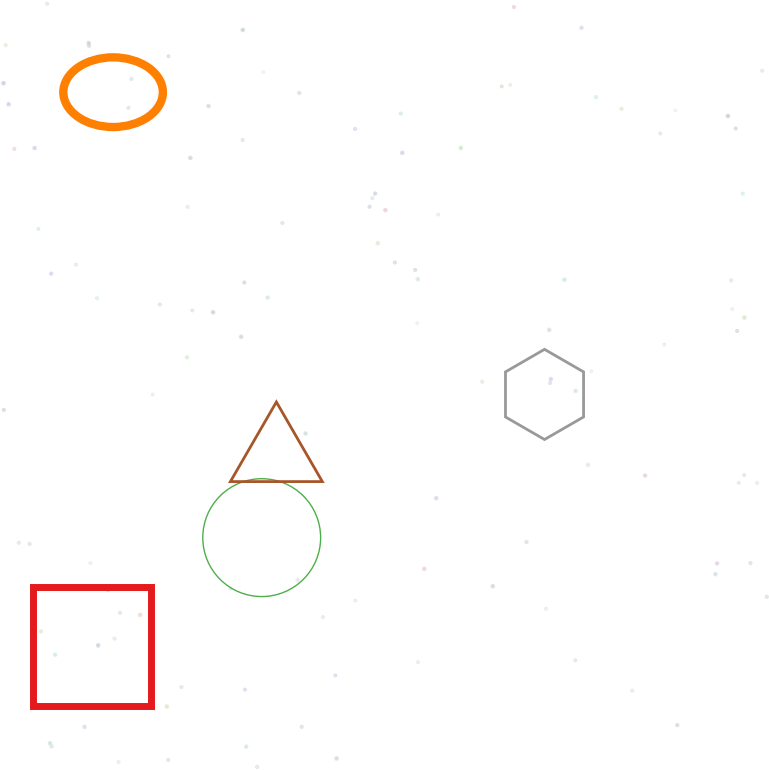[{"shape": "square", "thickness": 2.5, "radius": 0.38, "center": [0.119, 0.16]}, {"shape": "circle", "thickness": 0.5, "radius": 0.38, "center": [0.34, 0.302]}, {"shape": "oval", "thickness": 3, "radius": 0.32, "center": [0.147, 0.88]}, {"shape": "triangle", "thickness": 1, "radius": 0.34, "center": [0.359, 0.409]}, {"shape": "hexagon", "thickness": 1, "radius": 0.29, "center": [0.707, 0.488]}]